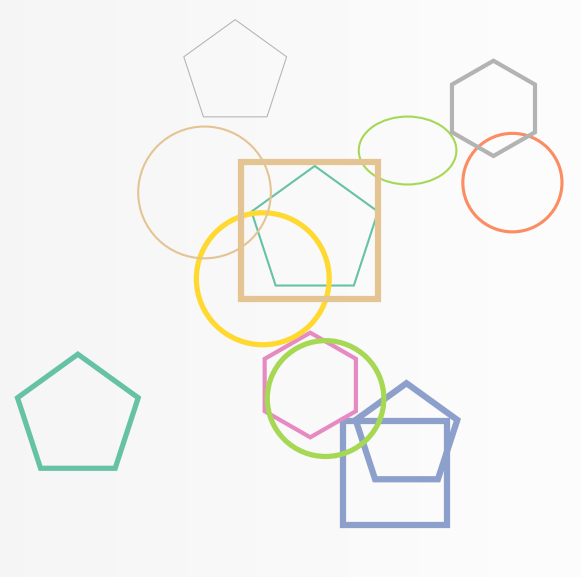[{"shape": "pentagon", "thickness": 1, "radius": 0.57, "center": [0.541, 0.597]}, {"shape": "pentagon", "thickness": 2.5, "radius": 0.55, "center": [0.134, 0.277]}, {"shape": "circle", "thickness": 1.5, "radius": 0.43, "center": [0.882, 0.683]}, {"shape": "square", "thickness": 3, "radius": 0.45, "center": [0.68, 0.18]}, {"shape": "pentagon", "thickness": 3, "radius": 0.46, "center": [0.699, 0.244]}, {"shape": "hexagon", "thickness": 2, "radius": 0.45, "center": [0.534, 0.332]}, {"shape": "oval", "thickness": 1, "radius": 0.42, "center": [0.701, 0.738]}, {"shape": "circle", "thickness": 2.5, "radius": 0.5, "center": [0.56, 0.309]}, {"shape": "circle", "thickness": 2.5, "radius": 0.57, "center": [0.452, 0.516]}, {"shape": "square", "thickness": 3, "radius": 0.59, "center": [0.532, 0.6]}, {"shape": "circle", "thickness": 1, "radius": 0.57, "center": [0.352, 0.666]}, {"shape": "pentagon", "thickness": 0.5, "radius": 0.47, "center": [0.405, 0.872]}, {"shape": "hexagon", "thickness": 2, "radius": 0.41, "center": [0.849, 0.811]}]